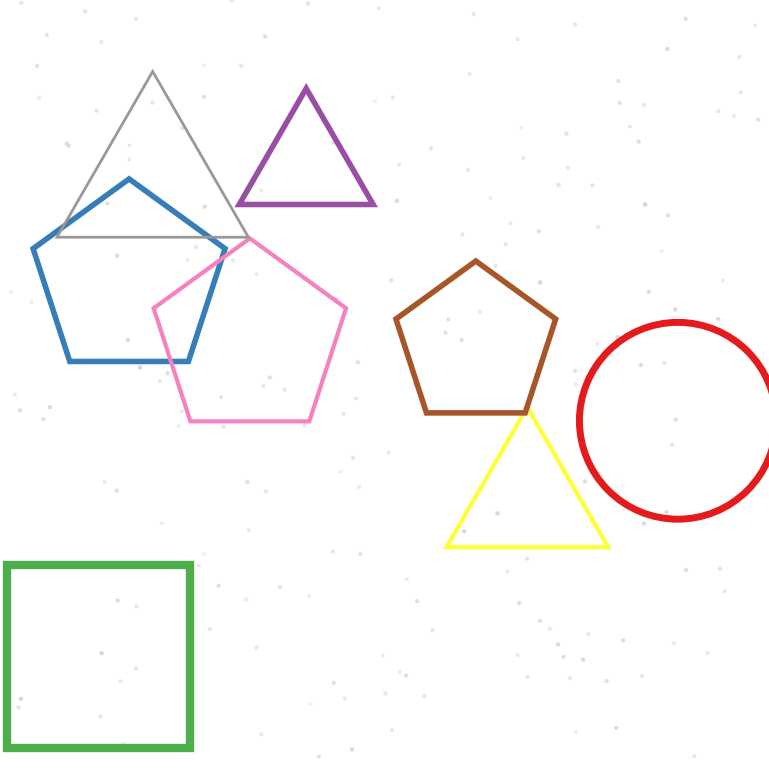[{"shape": "circle", "thickness": 2.5, "radius": 0.64, "center": [0.88, 0.454]}, {"shape": "pentagon", "thickness": 2, "radius": 0.66, "center": [0.168, 0.637]}, {"shape": "square", "thickness": 3, "radius": 0.6, "center": [0.128, 0.147]}, {"shape": "triangle", "thickness": 2, "radius": 0.5, "center": [0.398, 0.785]}, {"shape": "triangle", "thickness": 1.5, "radius": 0.61, "center": [0.685, 0.35]}, {"shape": "pentagon", "thickness": 2, "radius": 0.55, "center": [0.618, 0.552]}, {"shape": "pentagon", "thickness": 1.5, "radius": 0.66, "center": [0.324, 0.559]}, {"shape": "triangle", "thickness": 1, "radius": 0.72, "center": [0.198, 0.764]}]